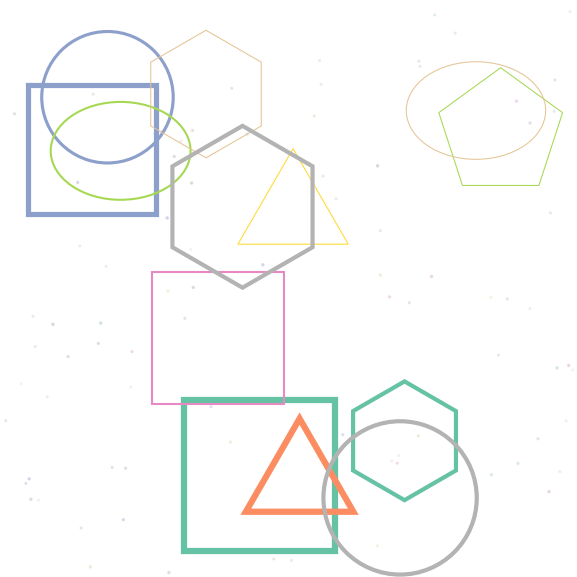[{"shape": "square", "thickness": 3, "radius": 0.66, "center": [0.449, 0.176]}, {"shape": "hexagon", "thickness": 2, "radius": 0.51, "center": [0.7, 0.236]}, {"shape": "triangle", "thickness": 3, "radius": 0.54, "center": [0.519, 0.167]}, {"shape": "square", "thickness": 2.5, "radius": 0.56, "center": [0.159, 0.74]}, {"shape": "circle", "thickness": 1.5, "radius": 0.57, "center": [0.186, 0.831]}, {"shape": "square", "thickness": 1, "radius": 0.57, "center": [0.378, 0.413]}, {"shape": "pentagon", "thickness": 0.5, "radius": 0.56, "center": [0.867, 0.769]}, {"shape": "oval", "thickness": 1, "radius": 0.61, "center": [0.209, 0.738]}, {"shape": "triangle", "thickness": 0.5, "radius": 0.55, "center": [0.508, 0.631]}, {"shape": "oval", "thickness": 0.5, "radius": 0.6, "center": [0.824, 0.808]}, {"shape": "hexagon", "thickness": 0.5, "radius": 0.55, "center": [0.357, 0.836]}, {"shape": "circle", "thickness": 2, "radius": 0.66, "center": [0.693, 0.137]}, {"shape": "hexagon", "thickness": 2, "radius": 0.7, "center": [0.42, 0.641]}]